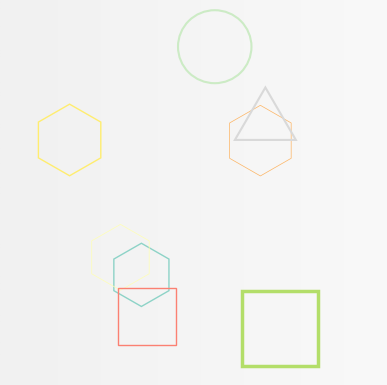[{"shape": "hexagon", "thickness": 1, "radius": 0.41, "center": [0.365, 0.286]}, {"shape": "hexagon", "thickness": 0.5, "radius": 0.43, "center": [0.311, 0.332]}, {"shape": "square", "thickness": 1, "radius": 0.37, "center": [0.379, 0.179]}, {"shape": "hexagon", "thickness": 0.5, "radius": 0.46, "center": [0.672, 0.635]}, {"shape": "square", "thickness": 2.5, "radius": 0.49, "center": [0.723, 0.146]}, {"shape": "triangle", "thickness": 1.5, "radius": 0.45, "center": [0.685, 0.682]}, {"shape": "circle", "thickness": 1.5, "radius": 0.47, "center": [0.554, 0.879]}, {"shape": "hexagon", "thickness": 1, "radius": 0.46, "center": [0.18, 0.636]}]